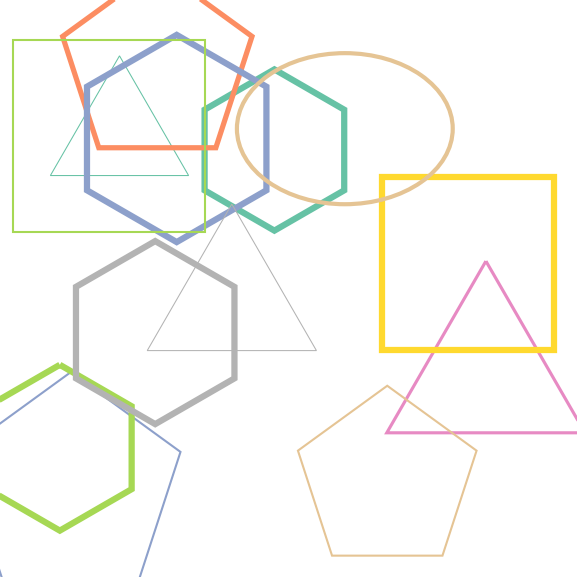[{"shape": "hexagon", "thickness": 3, "radius": 0.7, "center": [0.475, 0.739]}, {"shape": "triangle", "thickness": 0.5, "radius": 0.69, "center": [0.207, 0.764]}, {"shape": "pentagon", "thickness": 2.5, "radius": 0.86, "center": [0.272, 0.883]}, {"shape": "pentagon", "thickness": 1, "radius": 1.0, "center": [0.122, 0.155]}, {"shape": "hexagon", "thickness": 3, "radius": 0.9, "center": [0.306, 0.759]}, {"shape": "triangle", "thickness": 1.5, "radius": 0.99, "center": [0.841, 0.349]}, {"shape": "hexagon", "thickness": 3, "radius": 0.72, "center": [0.104, 0.224]}, {"shape": "square", "thickness": 1, "radius": 0.83, "center": [0.189, 0.763]}, {"shape": "square", "thickness": 3, "radius": 0.75, "center": [0.81, 0.543]}, {"shape": "pentagon", "thickness": 1, "radius": 0.81, "center": [0.671, 0.169]}, {"shape": "oval", "thickness": 2, "radius": 0.93, "center": [0.597, 0.776]}, {"shape": "triangle", "thickness": 0.5, "radius": 0.85, "center": [0.401, 0.477]}, {"shape": "hexagon", "thickness": 3, "radius": 0.79, "center": [0.269, 0.423]}]